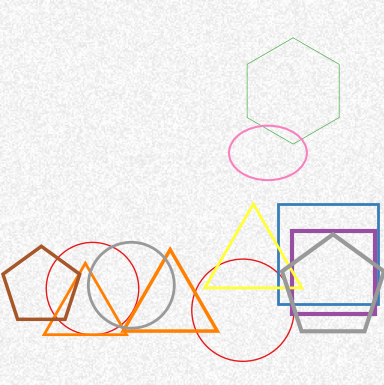[{"shape": "circle", "thickness": 1, "radius": 0.6, "center": [0.24, 0.25]}, {"shape": "circle", "thickness": 1, "radius": 0.66, "center": [0.631, 0.194]}, {"shape": "square", "thickness": 2, "radius": 0.65, "center": [0.853, 0.34]}, {"shape": "hexagon", "thickness": 0.5, "radius": 0.69, "center": [0.761, 0.764]}, {"shape": "square", "thickness": 3, "radius": 0.54, "center": [0.866, 0.293]}, {"shape": "triangle", "thickness": 2.5, "radius": 0.71, "center": [0.442, 0.211]}, {"shape": "triangle", "thickness": 2, "radius": 0.62, "center": [0.222, 0.193]}, {"shape": "triangle", "thickness": 2, "radius": 0.73, "center": [0.658, 0.325]}, {"shape": "pentagon", "thickness": 2.5, "radius": 0.52, "center": [0.107, 0.255]}, {"shape": "oval", "thickness": 1.5, "radius": 0.51, "center": [0.696, 0.603]}, {"shape": "pentagon", "thickness": 3, "radius": 0.7, "center": [0.865, 0.252]}, {"shape": "circle", "thickness": 2, "radius": 0.56, "center": [0.341, 0.259]}]